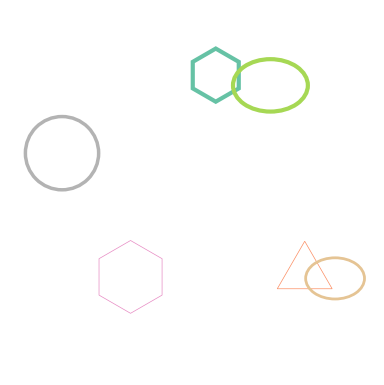[{"shape": "hexagon", "thickness": 3, "radius": 0.34, "center": [0.56, 0.805]}, {"shape": "triangle", "thickness": 0.5, "radius": 0.41, "center": [0.791, 0.291]}, {"shape": "hexagon", "thickness": 0.5, "radius": 0.47, "center": [0.339, 0.281]}, {"shape": "oval", "thickness": 3, "radius": 0.49, "center": [0.702, 0.778]}, {"shape": "oval", "thickness": 2, "radius": 0.38, "center": [0.87, 0.277]}, {"shape": "circle", "thickness": 2.5, "radius": 0.48, "center": [0.161, 0.602]}]